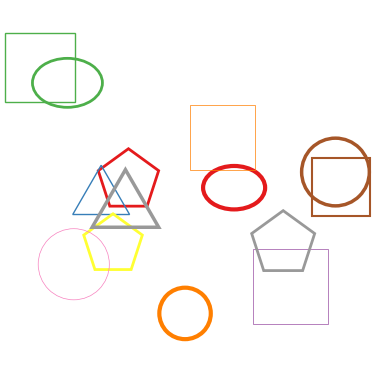[{"shape": "oval", "thickness": 3, "radius": 0.4, "center": [0.608, 0.512]}, {"shape": "pentagon", "thickness": 2, "radius": 0.41, "center": [0.334, 0.531]}, {"shape": "triangle", "thickness": 1, "radius": 0.43, "center": [0.263, 0.485]}, {"shape": "oval", "thickness": 2, "radius": 0.45, "center": [0.175, 0.785]}, {"shape": "square", "thickness": 1, "radius": 0.45, "center": [0.104, 0.825]}, {"shape": "square", "thickness": 0.5, "radius": 0.49, "center": [0.754, 0.255]}, {"shape": "circle", "thickness": 3, "radius": 0.33, "center": [0.481, 0.186]}, {"shape": "square", "thickness": 0.5, "radius": 0.42, "center": [0.578, 0.644]}, {"shape": "pentagon", "thickness": 2, "radius": 0.4, "center": [0.294, 0.365]}, {"shape": "square", "thickness": 1.5, "radius": 0.37, "center": [0.886, 0.514]}, {"shape": "circle", "thickness": 2.5, "radius": 0.44, "center": [0.871, 0.553]}, {"shape": "circle", "thickness": 0.5, "radius": 0.46, "center": [0.192, 0.314]}, {"shape": "pentagon", "thickness": 2, "radius": 0.43, "center": [0.736, 0.367]}, {"shape": "triangle", "thickness": 2.5, "radius": 0.5, "center": [0.326, 0.46]}]